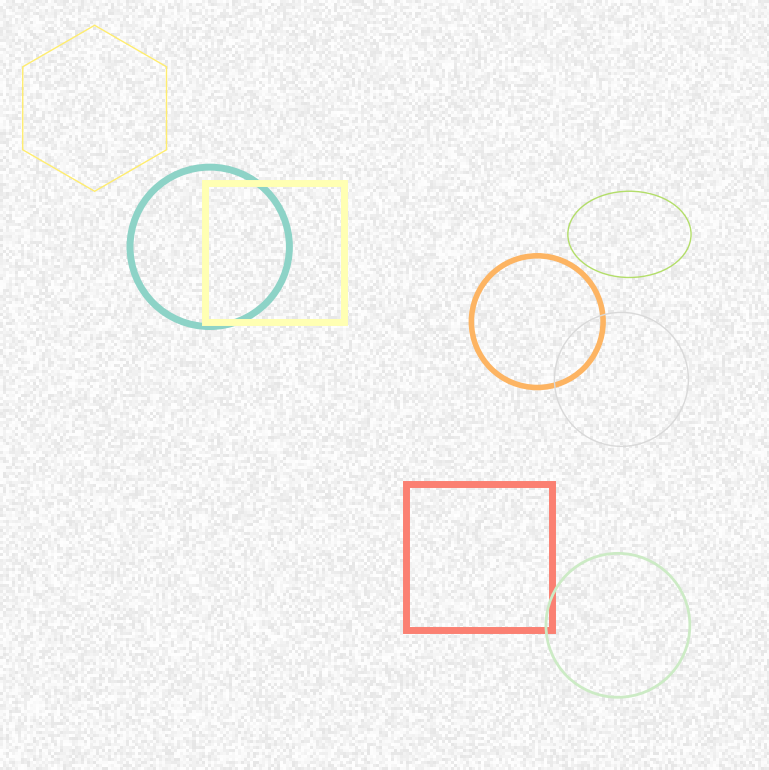[{"shape": "circle", "thickness": 2.5, "radius": 0.52, "center": [0.272, 0.679]}, {"shape": "square", "thickness": 2.5, "radius": 0.45, "center": [0.356, 0.672]}, {"shape": "square", "thickness": 2.5, "radius": 0.47, "center": [0.622, 0.277]}, {"shape": "circle", "thickness": 2, "radius": 0.43, "center": [0.698, 0.582]}, {"shape": "oval", "thickness": 0.5, "radius": 0.4, "center": [0.817, 0.696]}, {"shape": "circle", "thickness": 0.5, "radius": 0.43, "center": [0.807, 0.507]}, {"shape": "circle", "thickness": 1, "radius": 0.47, "center": [0.802, 0.188]}, {"shape": "hexagon", "thickness": 0.5, "radius": 0.54, "center": [0.123, 0.859]}]